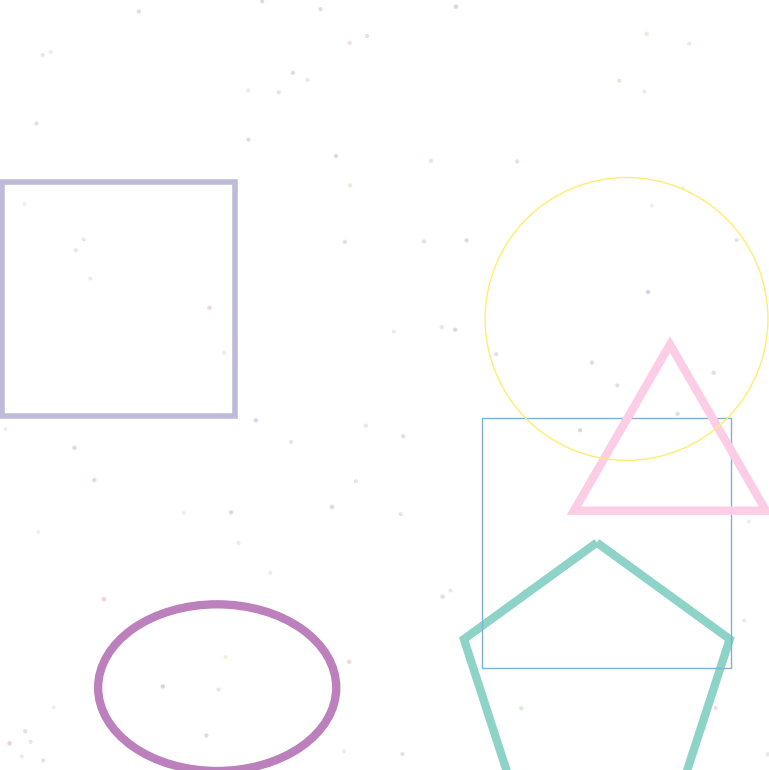[{"shape": "pentagon", "thickness": 3, "radius": 0.91, "center": [0.775, 0.114]}, {"shape": "square", "thickness": 2, "radius": 0.76, "center": [0.154, 0.612]}, {"shape": "square", "thickness": 0.5, "radius": 0.81, "center": [0.787, 0.295]}, {"shape": "triangle", "thickness": 3, "radius": 0.72, "center": [0.87, 0.409]}, {"shape": "oval", "thickness": 3, "radius": 0.77, "center": [0.282, 0.107]}, {"shape": "circle", "thickness": 0.5, "radius": 0.92, "center": [0.814, 0.586]}]